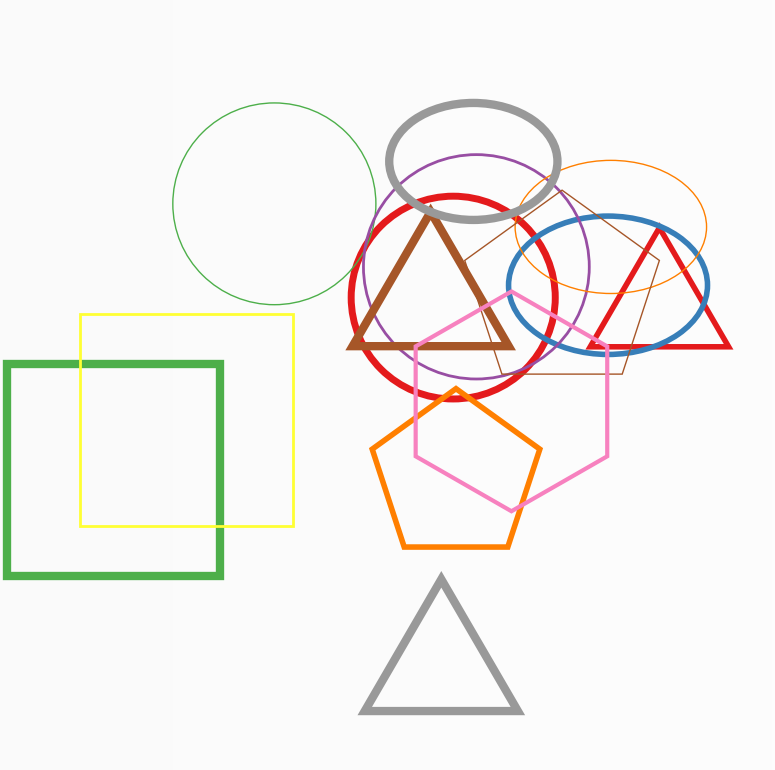[{"shape": "triangle", "thickness": 2, "radius": 0.52, "center": [0.851, 0.601]}, {"shape": "circle", "thickness": 2.5, "radius": 0.66, "center": [0.585, 0.614]}, {"shape": "oval", "thickness": 2, "radius": 0.64, "center": [0.785, 0.63]}, {"shape": "circle", "thickness": 0.5, "radius": 0.66, "center": [0.354, 0.735]}, {"shape": "square", "thickness": 3, "radius": 0.69, "center": [0.146, 0.39]}, {"shape": "circle", "thickness": 1, "radius": 0.73, "center": [0.615, 0.653]}, {"shape": "oval", "thickness": 0.5, "radius": 0.62, "center": [0.788, 0.705]}, {"shape": "pentagon", "thickness": 2, "radius": 0.57, "center": [0.588, 0.382]}, {"shape": "square", "thickness": 1, "radius": 0.69, "center": [0.24, 0.454]}, {"shape": "triangle", "thickness": 3, "radius": 0.58, "center": [0.556, 0.609]}, {"shape": "pentagon", "thickness": 0.5, "radius": 0.66, "center": [0.725, 0.621]}, {"shape": "hexagon", "thickness": 1.5, "radius": 0.71, "center": [0.66, 0.479]}, {"shape": "oval", "thickness": 3, "radius": 0.54, "center": [0.611, 0.79]}, {"shape": "triangle", "thickness": 3, "radius": 0.57, "center": [0.569, 0.134]}]